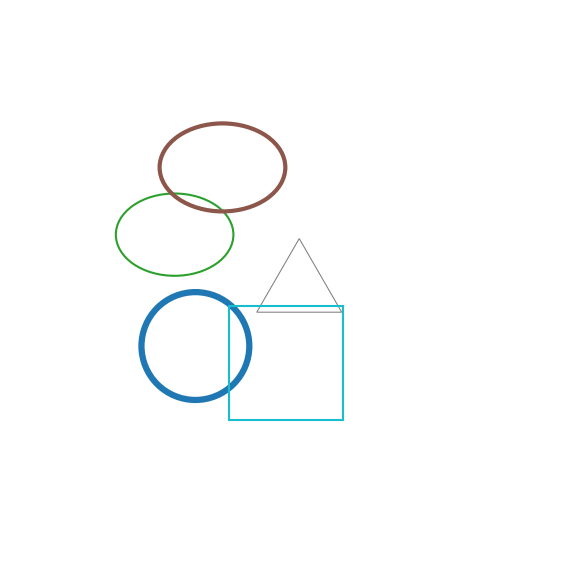[{"shape": "circle", "thickness": 3, "radius": 0.47, "center": [0.338, 0.4]}, {"shape": "oval", "thickness": 1, "radius": 0.51, "center": [0.302, 0.593]}, {"shape": "oval", "thickness": 2, "radius": 0.54, "center": [0.385, 0.709]}, {"shape": "triangle", "thickness": 0.5, "radius": 0.42, "center": [0.518, 0.501]}, {"shape": "square", "thickness": 1, "radius": 0.49, "center": [0.496, 0.371]}]